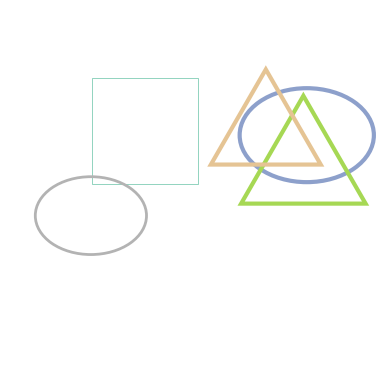[{"shape": "square", "thickness": 0.5, "radius": 0.69, "center": [0.376, 0.66]}, {"shape": "oval", "thickness": 3, "radius": 0.87, "center": [0.797, 0.649]}, {"shape": "triangle", "thickness": 3, "radius": 0.93, "center": [0.788, 0.564]}, {"shape": "triangle", "thickness": 3, "radius": 0.82, "center": [0.69, 0.655]}, {"shape": "oval", "thickness": 2, "radius": 0.72, "center": [0.236, 0.44]}]